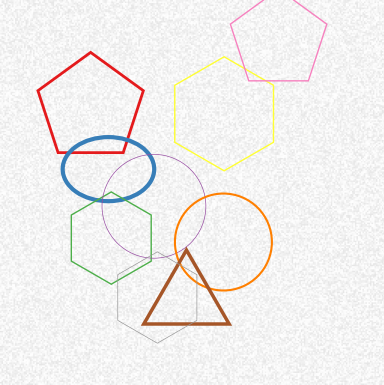[{"shape": "pentagon", "thickness": 2, "radius": 0.72, "center": [0.235, 0.72]}, {"shape": "oval", "thickness": 3, "radius": 0.59, "center": [0.282, 0.561]}, {"shape": "hexagon", "thickness": 1, "radius": 0.6, "center": [0.289, 0.382]}, {"shape": "circle", "thickness": 0.5, "radius": 0.67, "center": [0.4, 0.464]}, {"shape": "circle", "thickness": 1.5, "radius": 0.63, "center": [0.58, 0.371]}, {"shape": "hexagon", "thickness": 1, "radius": 0.74, "center": [0.582, 0.704]}, {"shape": "triangle", "thickness": 2.5, "radius": 0.64, "center": [0.484, 0.222]}, {"shape": "pentagon", "thickness": 1, "radius": 0.66, "center": [0.724, 0.897]}, {"shape": "hexagon", "thickness": 0.5, "radius": 0.59, "center": [0.409, 0.227]}]